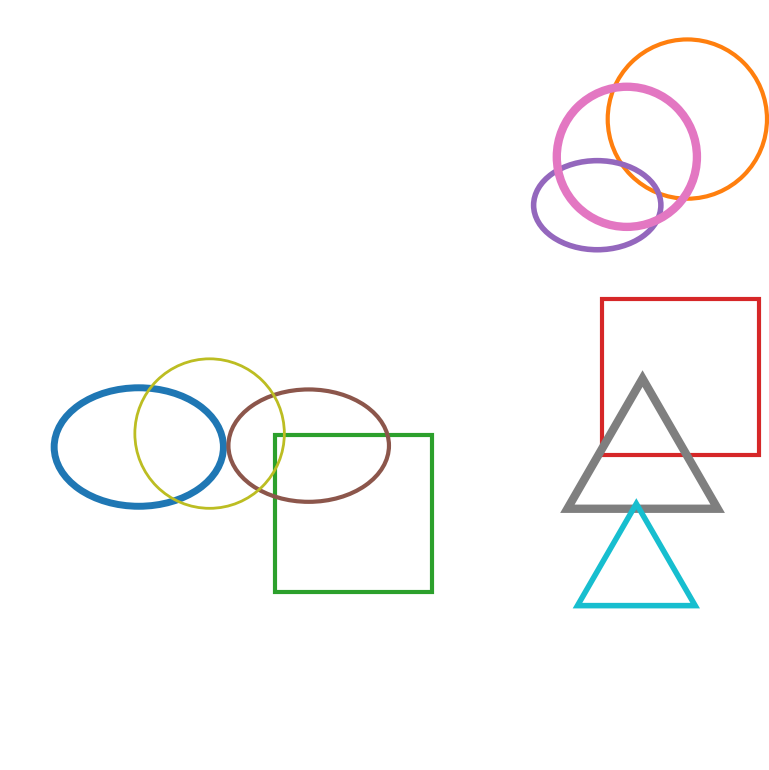[{"shape": "oval", "thickness": 2.5, "radius": 0.55, "center": [0.18, 0.419]}, {"shape": "circle", "thickness": 1.5, "radius": 0.52, "center": [0.893, 0.845]}, {"shape": "square", "thickness": 1.5, "radius": 0.51, "center": [0.459, 0.333]}, {"shape": "square", "thickness": 1.5, "radius": 0.51, "center": [0.884, 0.51]}, {"shape": "oval", "thickness": 2, "radius": 0.41, "center": [0.776, 0.734]}, {"shape": "oval", "thickness": 1.5, "radius": 0.52, "center": [0.401, 0.421]}, {"shape": "circle", "thickness": 3, "radius": 0.46, "center": [0.814, 0.796]}, {"shape": "triangle", "thickness": 3, "radius": 0.56, "center": [0.834, 0.396]}, {"shape": "circle", "thickness": 1, "radius": 0.49, "center": [0.272, 0.437]}, {"shape": "triangle", "thickness": 2, "radius": 0.44, "center": [0.826, 0.258]}]